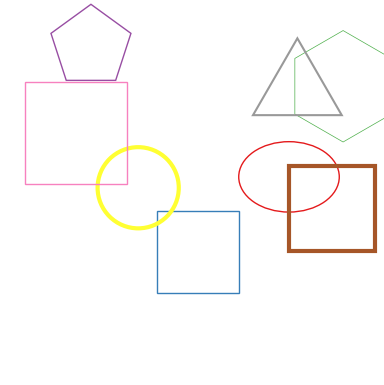[{"shape": "oval", "thickness": 1, "radius": 0.65, "center": [0.751, 0.541]}, {"shape": "square", "thickness": 1, "radius": 0.53, "center": [0.515, 0.346]}, {"shape": "hexagon", "thickness": 0.5, "radius": 0.72, "center": [0.891, 0.776]}, {"shape": "pentagon", "thickness": 1, "radius": 0.55, "center": [0.236, 0.88]}, {"shape": "circle", "thickness": 3, "radius": 0.53, "center": [0.359, 0.512]}, {"shape": "square", "thickness": 3, "radius": 0.55, "center": [0.862, 0.458]}, {"shape": "square", "thickness": 1, "radius": 0.66, "center": [0.197, 0.655]}, {"shape": "triangle", "thickness": 1.5, "radius": 0.67, "center": [0.772, 0.767]}]